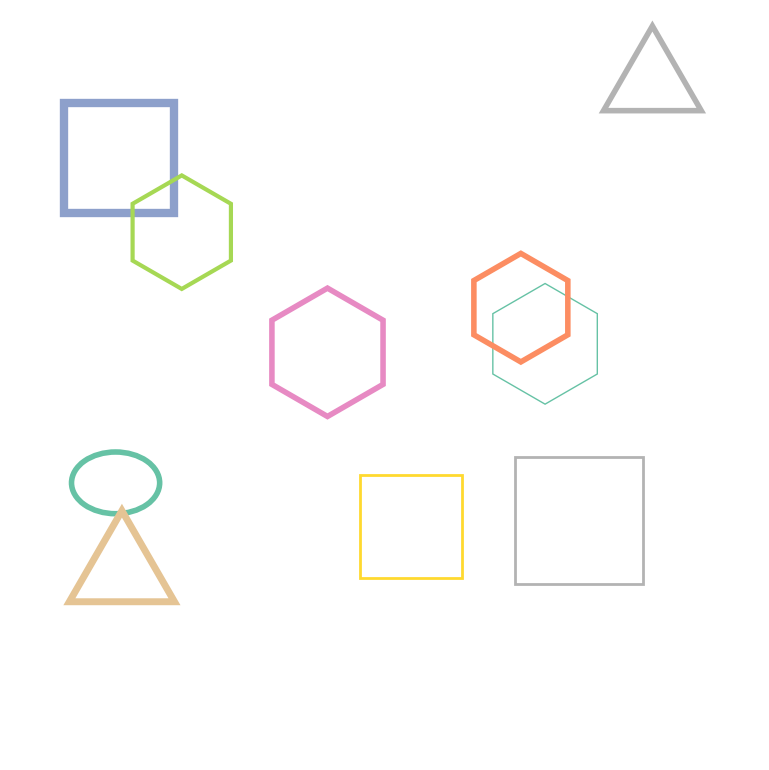[{"shape": "oval", "thickness": 2, "radius": 0.29, "center": [0.15, 0.373]}, {"shape": "hexagon", "thickness": 0.5, "radius": 0.39, "center": [0.708, 0.553]}, {"shape": "hexagon", "thickness": 2, "radius": 0.35, "center": [0.676, 0.6]}, {"shape": "square", "thickness": 3, "radius": 0.36, "center": [0.154, 0.794]}, {"shape": "hexagon", "thickness": 2, "radius": 0.42, "center": [0.425, 0.542]}, {"shape": "hexagon", "thickness": 1.5, "radius": 0.37, "center": [0.236, 0.698]}, {"shape": "square", "thickness": 1, "radius": 0.33, "center": [0.534, 0.316]}, {"shape": "triangle", "thickness": 2.5, "radius": 0.39, "center": [0.158, 0.258]}, {"shape": "square", "thickness": 1, "radius": 0.41, "center": [0.752, 0.324]}, {"shape": "triangle", "thickness": 2, "radius": 0.37, "center": [0.847, 0.893]}]